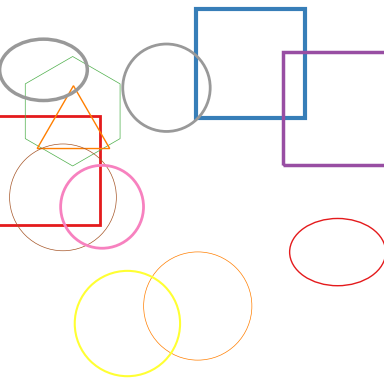[{"shape": "square", "thickness": 2, "radius": 0.71, "center": [0.118, 0.558]}, {"shape": "oval", "thickness": 1, "radius": 0.62, "center": [0.877, 0.345]}, {"shape": "square", "thickness": 3, "radius": 0.71, "center": [0.651, 0.834]}, {"shape": "hexagon", "thickness": 0.5, "radius": 0.71, "center": [0.189, 0.711]}, {"shape": "square", "thickness": 2.5, "radius": 0.73, "center": [0.881, 0.719]}, {"shape": "triangle", "thickness": 1, "radius": 0.54, "center": [0.191, 0.669]}, {"shape": "circle", "thickness": 0.5, "radius": 0.7, "center": [0.514, 0.205]}, {"shape": "circle", "thickness": 1.5, "radius": 0.68, "center": [0.331, 0.16]}, {"shape": "circle", "thickness": 0.5, "radius": 0.69, "center": [0.164, 0.487]}, {"shape": "circle", "thickness": 2, "radius": 0.54, "center": [0.265, 0.463]}, {"shape": "oval", "thickness": 2.5, "radius": 0.57, "center": [0.113, 0.819]}, {"shape": "circle", "thickness": 2, "radius": 0.57, "center": [0.432, 0.772]}]